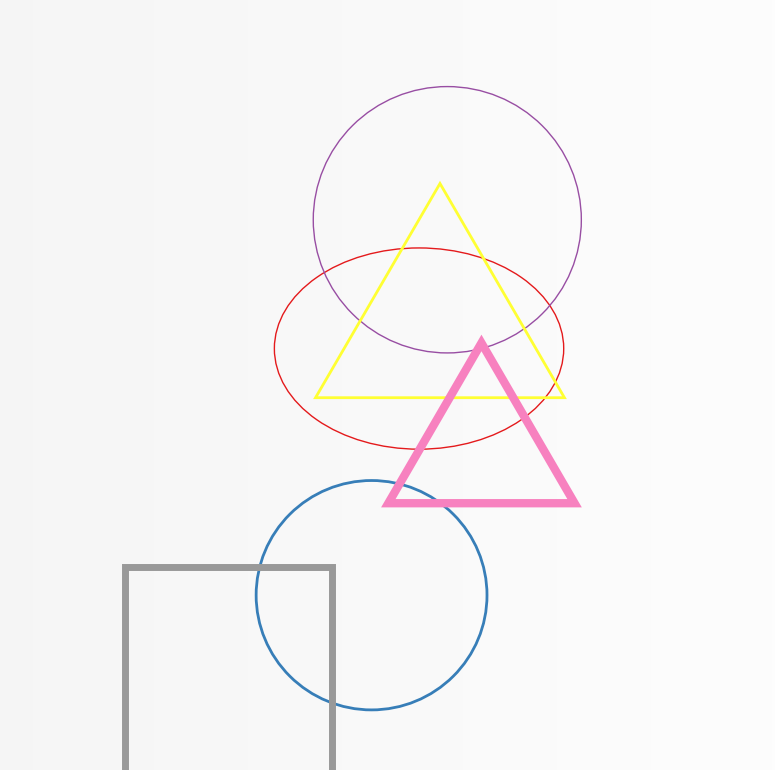[{"shape": "oval", "thickness": 0.5, "radius": 0.93, "center": [0.541, 0.547]}, {"shape": "circle", "thickness": 1, "radius": 0.74, "center": [0.479, 0.227]}, {"shape": "circle", "thickness": 0.5, "radius": 0.86, "center": [0.577, 0.715]}, {"shape": "triangle", "thickness": 1, "radius": 0.93, "center": [0.568, 0.576]}, {"shape": "triangle", "thickness": 3, "radius": 0.69, "center": [0.621, 0.416]}, {"shape": "square", "thickness": 2.5, "radius": 0.67, "center": [0.295, 0.131]}]